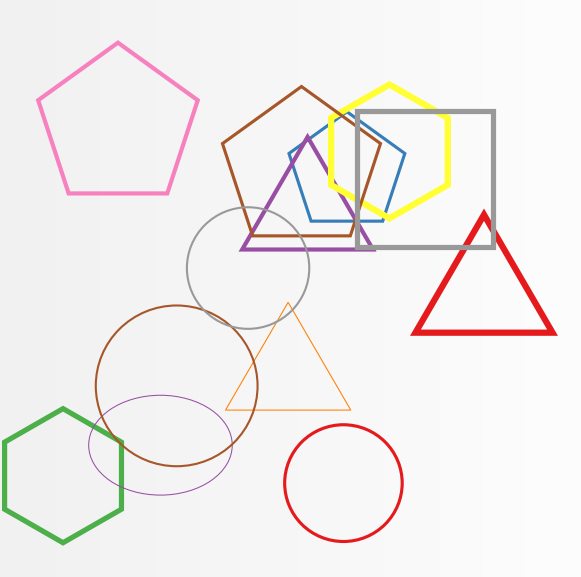[{"shape": "triangle", "thickness": 3, "radius": 0.68, "center": [0.833, 0.491]}, {"shape": "circle", "thickness": 1.5, "radius": 0.51, "center": [0.591, 0.163]}, {"shape": "pentagon", "thickness": 1.5, "radius": 0.52, "center": [0.597, 0.701]}, {"shape": "hexagon", "thickness": 2.5, "radius": 0.58, "center": [0.108, 0.175]}, {"shape": "oval", "thickness": 0.5, "radius": 0.62, "center": [0.276, 0.228]}, {"shape": "triangle", "thickness": 2, "radius": 0.65, "center": [0.529, 0.632]}, {"shape": "triangle", "thickness": 0.5, "radius": 0.62, "center": [0.496, 0.351]}, {"shape": "hexagon", "thickness": 3, "radius": 0.58, "center": [0.67, 0.737]}, {"shape": "pentagon", "thickness": 1.5, "radius": 0.71, "center": [0.519, 0.706]}, {"shape": "circle", "thickness": 1, "radius": 0.7, "center": [0.304, 0.331]}, {"shape": "pentagon", "thickness": 2, "radius": 0.72, "center": [0.203, 0.781]}, {"shape": "circle", "thickness": 1, "radius": 0.53, "center": [0.427, 0.535]}, {"shape": "square", "thickness": 2.5, "radius": 0.59, "center": [0.731, 0.689]}]